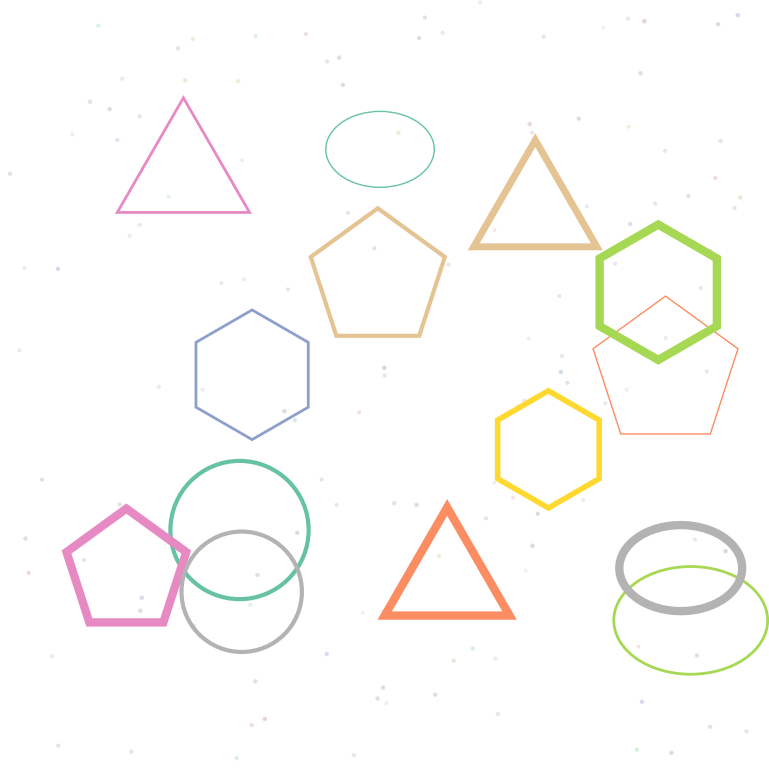[{"shape": "circle", "thickness": 1.5, "radius": 0.45, "center": [0.311, 0.312]}, {"shape": "oval", "thickness": 0.5, "radius": 0.35, "center": [0.494, 0.806]}, {"shape": "pentagon", "thickness": 0.5, "radius": 0.49, "center": [0.864, 0.516]}, {"shape": "triangle", "thickness": 3, "radius": 0.47, "center": [0.581, 0.247]}, {"shape": "hexagon", "thickness": 1, "radius": 0.42, "center": [0.327, 0.513]}, {"shape": "pentagon", "thickness": 3, "radius": 0.41, "center": [0.164, 0.258]}, {"shape": "triangle", "thickness": 1, "radius": 0.5, "center": [0.238, 0.774]}, {"shape": "oval", "thickness": 1, "radius": 0.5, "center": [0.897, 0.194]}, {"shape": "hexagon", "thickness": 3, "radius": 0.44, "center": [0.855, 0.62]}, {"shape": "hexagon", "thickness": 2, "radius": 0.38, "center": [0.712, 0.416]}, {"shape": "pentagon", "thickness": 1.5, "radius": 0.46, "center": [0.491, 0.638]}, {"shape": "triangle", "thickness": 2.5, "radius": 0.46, "center": [0.695, 0.726]}, {"shape": "circle", "thickness": 1.5, "radius": 0.39, "center": [0.314, 0.231]}, {"shape": "oval", "thickness": 3, "radius": 0.4, "center": [0.884, 0.262]}]